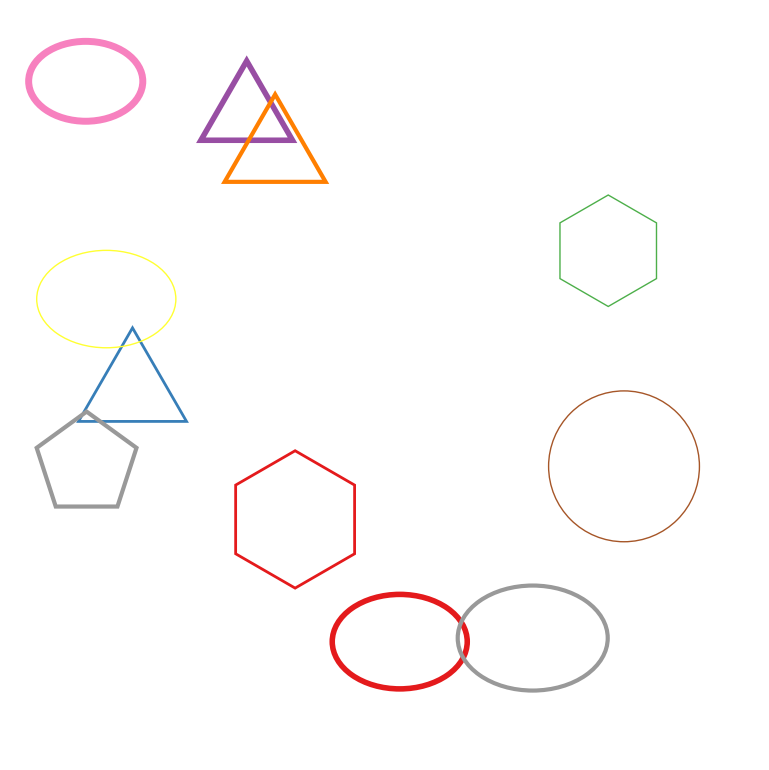[{"shape": "oval", "thickness": 2, "radius": 0.44, "center": [0.519, 0.167]}, {"shape": "hexagon", "thickness": 1, "radius": 0.45, "center": [0.383, 0.325]}, {"shape": "triangle", "thickness": 1, "radius": 0.4, "center": [0.172, 0.493]}, {"shape": "hexagon", "thickness": 0.5, "radius": 0.36, "center": [0.79, 0.674]}, {"shape": "triangle", "thickness": 2, "radius": 0.34, "center": [0.32, 0.852]}, {"shape": "triangle", "thickness": 1.5, "radius": 0.38, "center": [0.357, 0.802]}, {"shape": "oval", "thickness": 0.5, "radius": 0.45, "center": [0.138, 0.612]}, {"shape": "circle", "thickness": 0.5, "radius": 0.49, "center": [0.81, 0.394]}, {"shape": "oval", "thickness": 2.5, "radius": 0.37, "center": [0.111, 0.894]}, {"shape": "oval", "thickness": 1.5, "radius": 0.49, "center": [0.692, 0.171]}, {"shape": "pentagon", "thickness": 1.5, "radius": 0.34, "center": [0.112, 0.397]}]